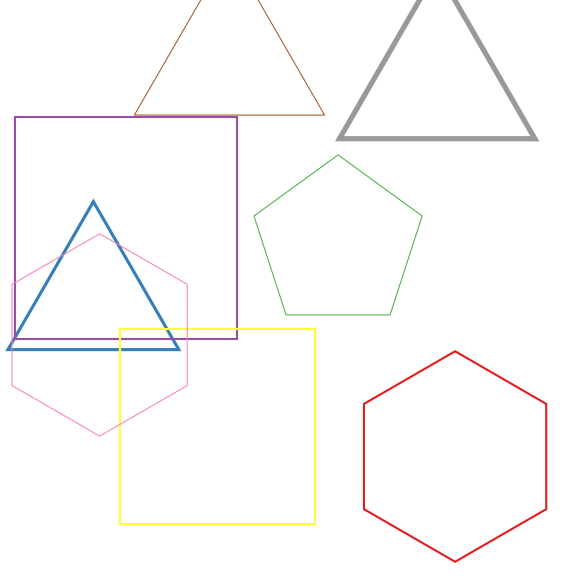[{"shape": "hexagon", "thickness": 1, "radius": 0.91, "center": [0.788, 0.209]}, {"shape": "triangle", "thickness": 1.5, "radius": 0.85, "center": [0.162, 0.479]}, {"shape": "pentagon", "thickness": 0.5, "radius": 0.77, "center": [0.585, 0.578]}, {"shape": "square", "thickness": 1, "radius": 0.96, "center": [0.218, 0.604]}, {"shape": "square", "thickness": 1, "radius": 0.85, "center": [0.376, 0.261]}, {"shape": "triangle", "thickness": 0.5, "radius": 0.95, "center": [0.397, 0.895]}, {"shape": "hexagon", "thickness": 0.5, "radius": 0.88, "center": [0.173, 0.419]}, {"shape": "triangle", "thickness": 2.5, "radius": 0.98, "center": [0.757, 0.857]}]